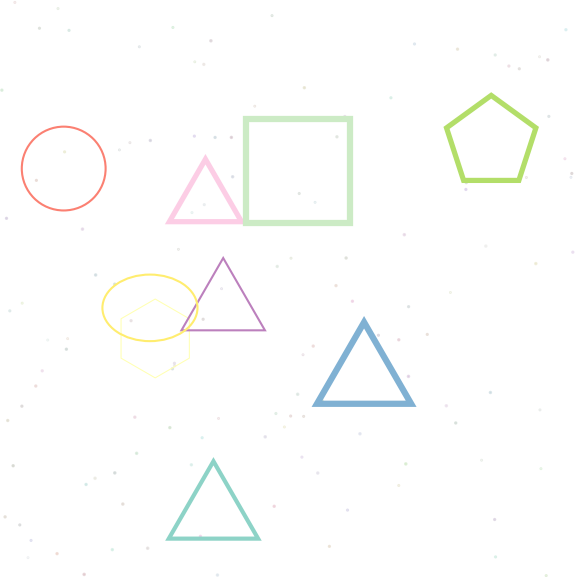[{"shape": "triangle", "thickness": 2, "radius": 0.45, "center": [0.37, 0.111]}, {"shape": "hexagon", "thickness": 0.5, "radius": 0.34, "center": [0.269, 0.413]}, {"shape": "circle", "thickness": 1, "radius": 0.36, "center": [0.11, 0.707]}, {"shape": "triangle", "thickness": 3, "radius": 0.47, "center": [0.63, 0.347]}, {"shape": "pentagon", "thickness": 2.5, "radius": 0.41, "center": [0.851, 0.753]}, {"shape": "triangle", "thickness": 2.5, "radius": 0.36, "center": [0.356, 0.651]}, {"shape": "triangle", "thickness": 1, "radius": 0.42, "center": [0.386, 0.469]}, {"shape": "square", "thickness": 3, "radius": 0.45, "center": [0.515, 0.703]}, {"shape": "oval", "thickness": 1, "radius": 0.41, "center": [0.26, 0.466]}]